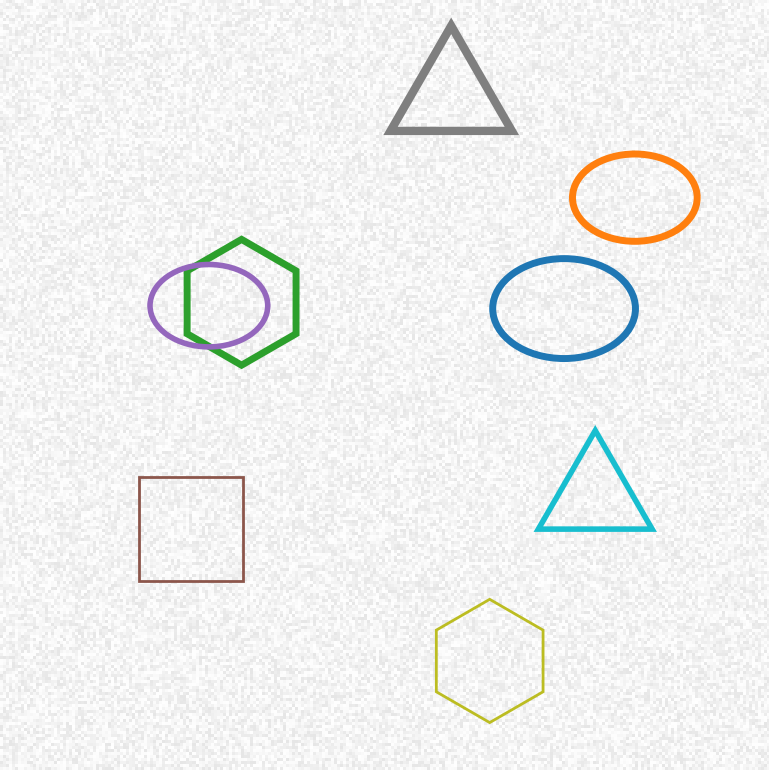[{"shape": "oval", "thickness": 2.5, "radius": 0.46, "center": [0.733, 0.599]}, {"shape": "oval", "thickness": 2.5, "radius": 0.4, "center": [0.824, 0.743]}, {"shape": "hexagon", "thickness": 2.5, "radius": 0.41, "center": [0.314, 0.607]}, {"shape": "oval", "thickness": 2, "radius": 0.38, "center": [0.271, 0.603]}, {"shape": "square", "thickness": 1, "radius": 0.34, "center": [0.248, 0.313]}, {"shape": "triangle", "thickness": 3, "radius": 0.45, "center": [0.586, 0.875]}, {"shape": "hexagon", "thickness": 1, "radius": 0.4, "center": [0.636, 0.142]}, {"shape": "triangle", "thickness": 2, "radius": 0.43, "center": [0.773, 0.355]}]